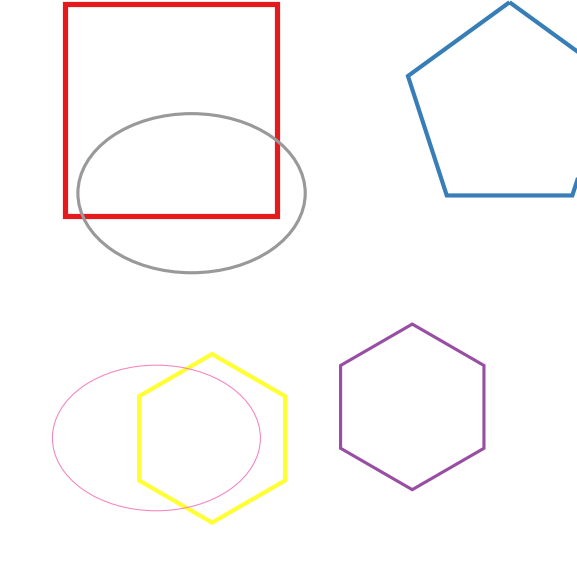[{"shape": "square", "thickness": 2.5, "radius": 0.92, "center": [0.296, 0.809]}, {"shape": "pentagon", "thickness": 2, "radius": 0.92, "center": [0.882, 0.81]}, {"shape": "hexagon", "thickness": 1.5, "radius": 0.72, "center": [0.714, 0.295]}, {"shape": "hexagon", "thickness": 2, "radius": 0.73, "center": [0.367, 0.24]}, {"shape": "oval", "thickness": 0.5, "radius": 0.9, "center": [0.271, 0.241]}, {"shape": "oval", "thickness": 1.5, "radius": 0.98, "center": [0.332, 0.665]}]